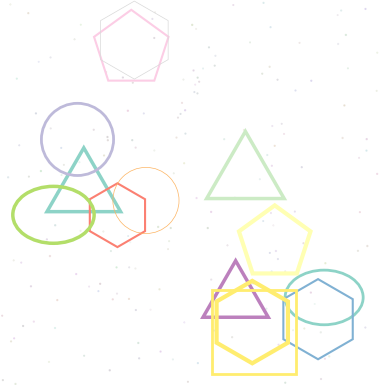[{"shape": "oval", "thickness": 2, "radius": 0.51, "center": [0.842, 0.227]}, {"shape": "triangle", "thickness": 2.5, "radius": 0.55, "center": [0.218, 0.505]}, {"shape": "pentagon", "thickness": 3, "radius": 0.49, "center": [0.714, 0.369]}, {"shape": "circle", "thickness": 2, "radius": 0.47, "center": [0.201, 0.638]}, {"shape": "hexagon", "thickness": 1.5, "radius": 0.41, "center": [0.305, 0.441]}, {"shape": "hexagon", "thickness": 1.5, "radius": 0.52, "center": [0.826, 0.171]}, {"shape": "circle", "thickness": 0.5, "radius": 0.43, "center": [0.379, 0.479]}, {"shape": "oval", "thickness": 2.5, "radius": 0.53, "center": [0.139, 0.442]}, {"shape": "pentagon", "thickness": 1.5, "radius": 0.51, "center": [0.341, 0.873]}, {"shape": "hexagon", "thickness": 0.5, "radius": 0.51, "center": [0.349, 0.896]}, {"shape": "triangle", "thickness": 2.5, "radius": 0.49, "center": [0.612, 0.225]}, {"shape": "triangle", "thickness": 2.5, "radius": 0.58, "center": [0.637, 0.542]}, {"shape": "hexagon", "thickness": 3, "radius": 0.54, "center": [0.655, 0.163]}, {"shape": "square", "thickness": 2, "radius": 0.54, "center": [0.661, 0.138]}]